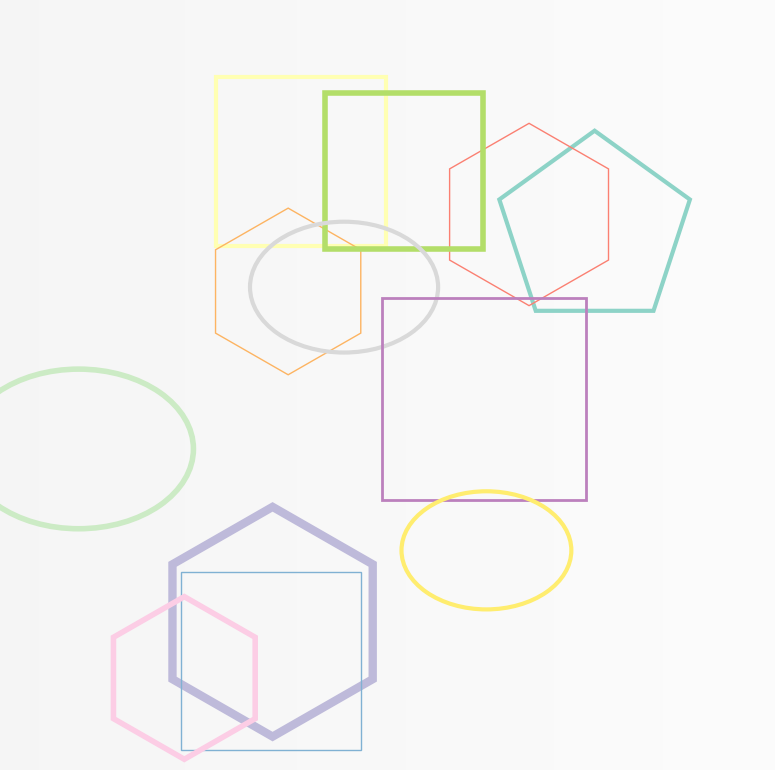[{"shape": "pentagon", "thickness": 1.5, "radius": 0.65, "center": [0.767, 0.701]}, {"shape": "square", "thickness": 1.5, "radius": 0.55, "center": [0.388, 0.79]}, {"shape": "hexagon", "thickness": 3, "radius": 0.75, "center": [0.352, 0.193]}, {"shape": "hexagon", "thickness": 0.5, "radius": 0.59, "center": [0.683, 0.721]}, {"shape": "square", "thickness": 0.5, "radius": 0.58, "center": [0.35, 0.142]}, {"shape": "hexagon", "thickness": 0.5, "radius": 0.54, "center": [0.372, 0.621]}, {"shape": "square", "thickness": 2, "radius": 0.51, "center": [0.521, 0.778]}, {"shape": "hexagon", "thickness": 2, "radius": 0.53, "center": [0.238, 0.12]}, {"shape": "oval", "thickness": 1.5, "radius": 0.61, "center": [0.444, 0.627]}, {"shape": "square", "thickness": 1, "radius": 0.66, "center": [0.624, 0.482]}, {"shape": "oval", "thickness": 2, "radius": 0.74, "center": [0.102, 0.417]}, {"shape": "oval", "thickness": 1.5, "radius": 0.55, "center": [0.628, 0.285]}]